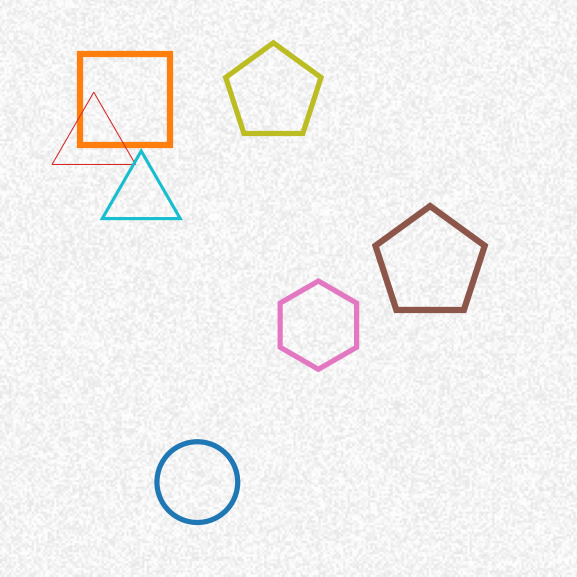[{"shape": "circle", "thickness": 2.5, "radius": 0.35, "center": [0.342, 0.164]}, {"shape": "square", "thickness": 3, "radius": 0.39, "center": [0.216, 0.827]}, {"shape": "triangle", "thickness": 0.5, "radius": 0.42, "center": [0.162, 0.756]}, {"shape": "pentagon", "thickness": 3, "radius": 0.5, "center": [0.745, 0.543]}, {"shape": "hexagon", "thickness": 2.5, "radius": 0.38, "center": [0.551, 0.436]}, {"shape": "pentagon", "thickness": 2.5, "radius": 0.43, "center": [0.473, 0.838]}, {"shape": "triangle", "thickness": 1.5, "radius": 0.39, "center": [0.245, 0.66]}]